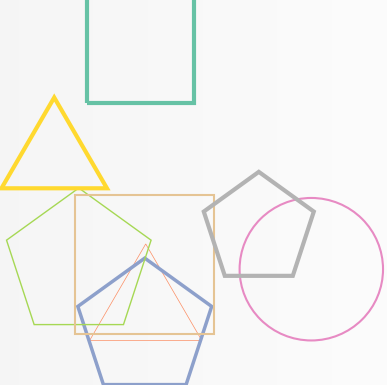[{"shape": "square", "thickness": 3, "radius": 0.69, "center": [0.362, 0.871]}, {"shape": "triangle", "thickness": 0.5, "radius": 0.84, "center": [0.376, 0.199]}, {"shape": "pentagon", "thickness": 2.5, "radius": 0.91, "center": [0.374, 0.148]}, {"shape": "circle", "thickness": 1.5, "radius": 0.93, "center": [0.803, 0.301]}, {"shape": "pentagon", "thickness": 1, "radius": 0.98, "center": [0.203, 0.316]}, {"shape": "triangle", "thickness": 3, "radius": 0.79, "center": [0.14, 0.59]}, {"shape": "square", "thickness": 1.5, "radius": 0.9, "center": [0.373, 0.312]}, {"shape": "pentagon", "thickness": 3, "radius": 0.75, "center": [0.668, 0.404]}]